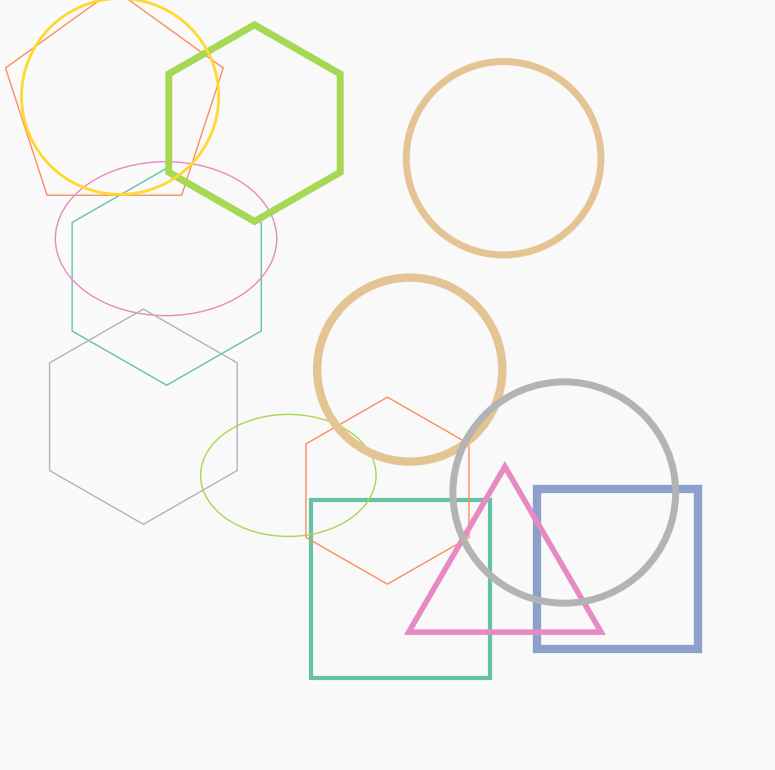[{"shape": "hexagon", "thickness": 0.5, "radius": 0.7, "center": [0.215, 0.641]}, {"shape": "square", "thickness": 1.5, "radius": 0.58, "center": [0.517, 0.235]}, {"shape": "hexagon", "thickness": 0.5, "radius": 0.61, "center": [0.5, 0.363]}, {"shape": "pentagon", "thickness": 0.5, "radius": 0.74, "center": [0.148, 0.866]}, {"shape": "square", "thickness": 3, "radius": 0.52, "center": [0.797, 0.261]}, {"shape": "oval", "thickness": 0.5, "radius": 0.71, "center": [0.214, 0.69]}, {"shape": "triangle", "thickness": 2, "radius": 0.72, "center": [0.651, 0.251]}, {"shape": "oval", "thickness": 0.5, "radius": 0.57, "center": [0.372, 0.383]}, {"shape": "hexagon", "thickness": 2.5, "radius": 0.64, "center": [0.328, 0.84]}, {"shape": "circle", "thickness": 1, "radius": 0.64, "center": [0.155, 0.875]}, {"shape": "circle", "thickness": 3, "radius": 0.6, "center": [0.529, 0.52]}, {"shape": "circle", "thickness": 2.5, "radius": 0.63, "center": [0.65, 0.794]}, {"shape": "circle", "thickness": 2.5, "radius": 0.72, "center": [0.728, 0.36]}, {"shape": "hexagon", "thickness": 0.5, "radius": 0.7, "center": [0.185, 0.459]}]